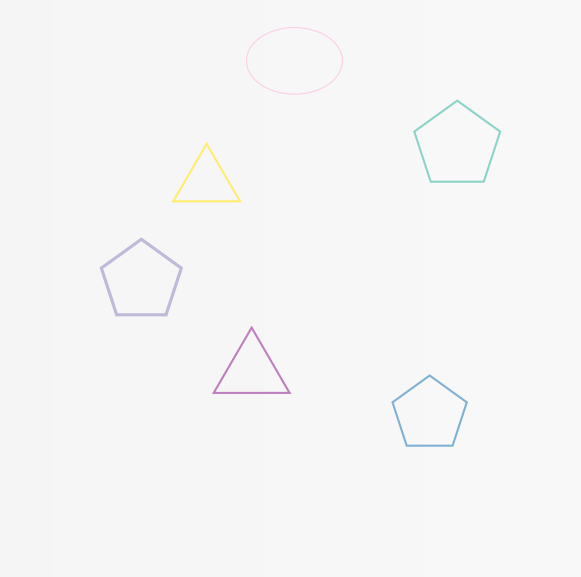[{"shape": "pentagon", "thickness": 1, "radius": 0.39, "center": [0.787, 0.747]}, {"shape": "pentagon", "thickness": 1.5, "radius": 0.36, "center": [0.243, 0.513]}, {"shape": "pentagon", "thickness": 1, "radius": 0.34, "center": [0.739, 0.282]}, {"shape": "oval", "thickness": 0.5, "radius": 0.41, "center": [0.507, 0.894]}, {"shape": "triangle", "thickness": 1, "radius": 0.38, "center": [0.433, 0.356]}, {"shape": "triangle", "thickness": 1, "radius": 0.33, "center": [0.355, 0.684]}]